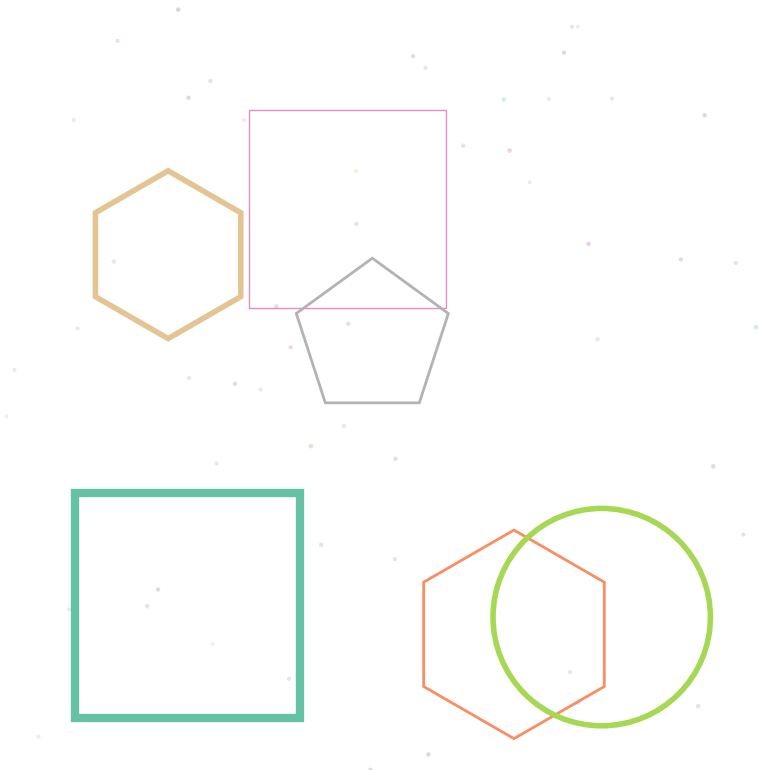[{"shape": "square", "thickness": 3, "radius": 0.73, "center": [0.243, 0.213]}, {"shape": "hexagon", "thickness": 1, "radius": 0.68, "center": [0.668, 0.176]}, {"shape": "square", "thickness": 0.5, "radius": 0.64, "center": [0.451, 0.729]}, {"shape": "circle", "thickness": 2, "radius": 0.71, "center": [0.781, 0.199]}, {"shape": "hexagon", "thickness": 2, "radius": 0.54, "center": [0.218, 0.669]}, {"shape": "pentagon", "thickness": 1, "radius": 0.52, "center": [0.484, 0.561]}]